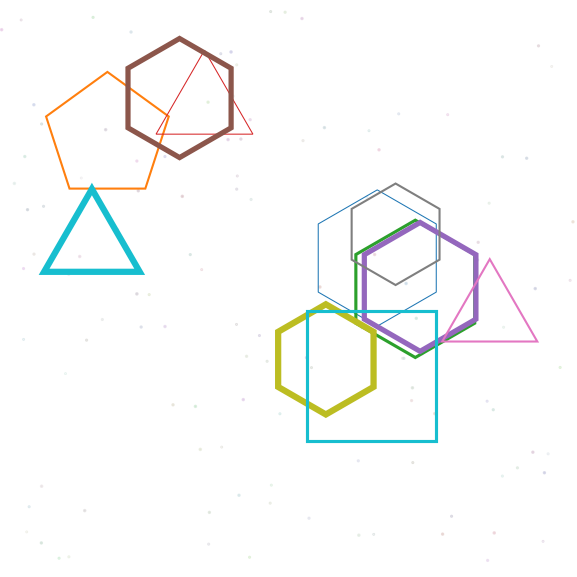[{"shape": "hexagon", "thickness": 0.5, "radius": 0.59, "center": [0.653, 0.552]}, {"shape": "pentagon", "thickness": 1, "radius": 0.56, "center": [0.186, 0.763]}, {"shape": "hexagon", "thickness": 1.5, "radius": 0.59, "center": [0.719, 0.499]}, {"shape": "triangle", "thickness": 0.5, "radius": 0.48, "center": [0.354, 0.815]}, {"shape": "hexagon", "thickness": 2.5, "radius": 0.56, "center": [0.727, 0.502]}, {"shape": "hexagon", "thickness": 2.5, "radius": 0.52, "center": [0.311, 0.829]}, {"shape": "triangle", "thickness": 1, "radius": 0.48, "center": [0.848, 0.455]}, {"shape": "hexagon", "thickness": 1, "radius": 0.44, "center": [0.685, 0.593]}, {"shape": "hexagon", "thickness": 3, "radius": 0.48, "center": [0.564, 0.377]}, {"shape": "triangle", "thickness": 3, "radius": 0.48, "center": [0.159, 0.576]}, {"shape": "square", "thickness": 1.5, "radius": 0.56, "center": [0.643, 0.348]}]